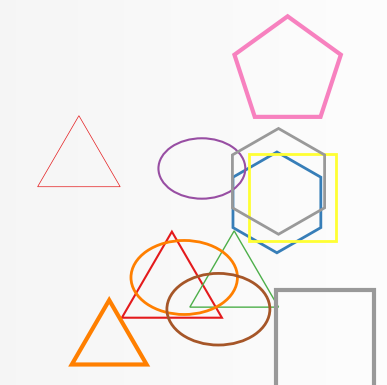[{"shape": "triangle", "thickness": 1.5, "radius": 0.75, "center": [0.444, 0.249]}, {"shape": "triangle", "thickness": 0.5, "radius": 0.62, "center": [0.204, 0.577]}, {"shape": "hexagon", "thickness": 2, "radius": 0.65, "center": [0.715, 0.474]}, {"shape": "triangle", "thickness": 1, "radius": 0.66, "center": [0.604, 0.268]}, {"shape": "oval", "thickness": 1.5, "radius": 0.56, "center": [0.521, 0.562]}, {"shape": "triangle", "thickness": 3, "radius": 0.56, "center": [0.282, 0.109]}, {"shape": "oval", "thickness": 2, "radius": 0.69, "center": [0.475, 0.279]}, {"shape": "square", "thickness": 2, "radius": 0.56, "center": [0.754, 0.487]}, {"shape": "oval", "thickness": 2, "radius": 0.66, "center": [0.564, 0.197]}, {"shape": "pentagon", "thickness": 3, "radius": 0.72, "center": [0.742, 0.813]}, {"shape": "hexagon", "thickness": 2, "radius": 0.69, "center": [0.719, 0.529]}, {"shape": "square", "thickness": 3, "radius": 0.63, "center": [0.838, 0.121]}]